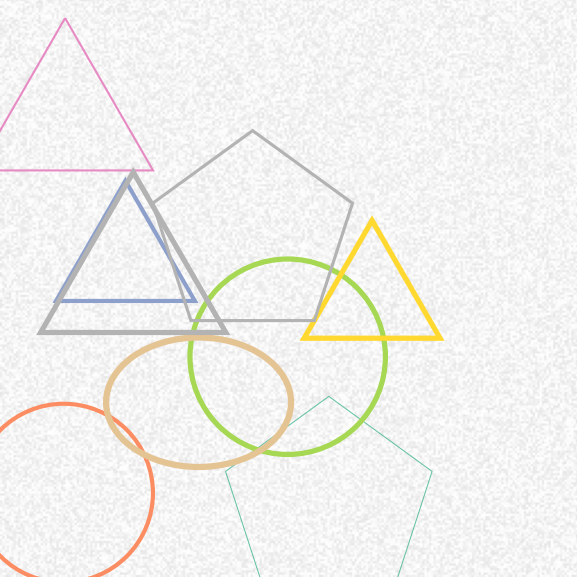[{"shape": "pentagon", "thickness": 0.5, "radius": 0.94, "center": [0.569, 0.125]}, {"shape": "circle", "thickness": 2, "radius": 0.77, "center": [0.11, 0.145]}, {"shape": "triangle", "thickness": 2, "radius": 0.69, "center": [0.217, 0.547]}, {"shape": "triangle", "thickness": 1, "radius": 0.88, "center": [0.113, 0.792]}, {"shape": "circle", "thickness": 2.5, "radius": 0.85, "center": [0.498, 0.381]}, {"shape": "triangle", "thickness": 2.5, "radius": 0.68, "center": [0.644, 0.481]}, {"shape": "oval", "thickness": 3, "radius": 0.8, "center": [0.344, 0.303]}, {"shape": "triangle", "thickness": 2.5, "radius": 0.93, "center": [0.231, 0.516]}, {"shape": "pentagon", "thickness": 1.5, "radius": 0.91, "center": [0.437, 0.591]}]